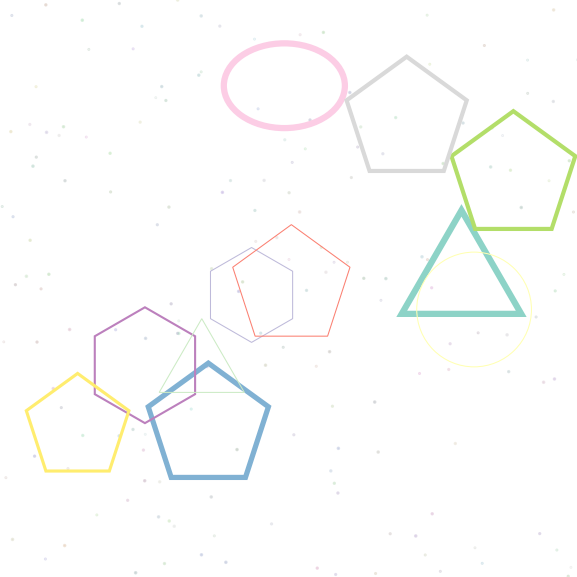[{"shape": "triangle", "thickness": 3, "radius": 0.6, "center": [0.799, 0.515]}, {"shape": "circle", "thickness": 0.5, "radius": 0.5, "center": [0.821, 0.463]}, {"shape": "hexagon", "thickness": 0.5, "radius": 0.41, "center": [0.436, 0.488]}, {"shape": "pentagon", "thickness": 0.5, "radius": 0.53, "center": [0.505, 0.503]}, {"shape": "pentagon", "thickness": 2.5, "radius": 0.55, "center": [0.361, 0.261]}, {"shape": "pentagon", "thickness": 2, "radius": 0.56, "center": [0.889, 0.694]}, {"shape": "oval", "thickness": 3, "radius": 0.52, "center": [0.492, 0.851]}, {"shape": "pentagon", "thickness": 2, "radius": 0.55, "center": [0.704, 0.792]}, {"shape": "hexagon", "thickness": 1, "radius": 0.5, "center": [0.251, 0.367]}, {"shape": "triangle", "thickness": 0.5, "radius": 0.43, "center": [0.349, 0.362]}, {"shape": "pentagon", "thickness": 1.5, "radius": 0.47, "center": [0.134, 0.259]}]